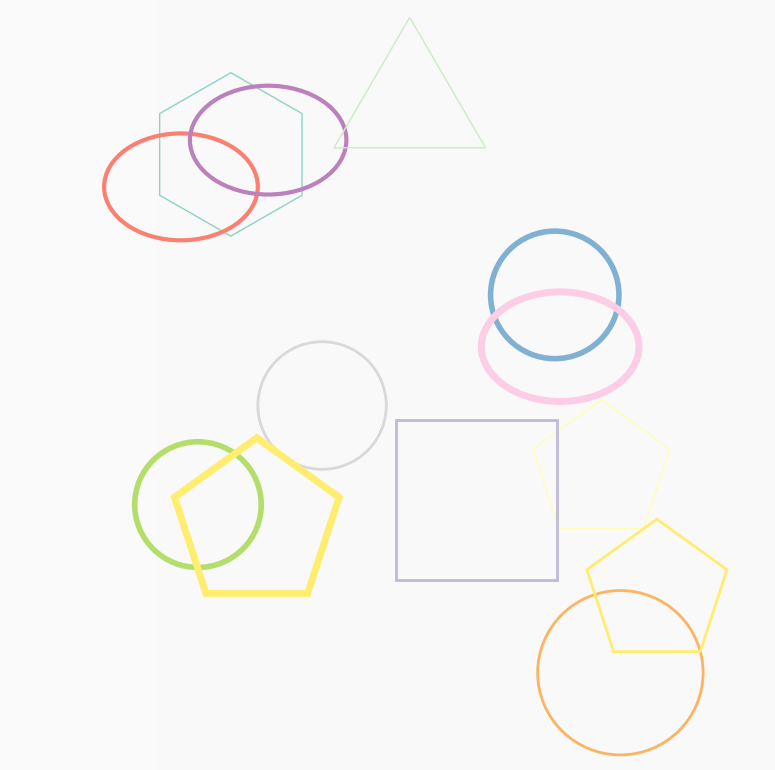[{"shape": "hexagon", "thickness": 0.5, "radius": 0.53, "center": [0.298, 0.799]}, {"shape": "pentagon", "thickness": 0.5, "radius": 0.46, "center": [0.776, 0.388]}, {"shape": "square", "thickness": 1, "radius": 0.52, "center": [0.615, 0.35]}, {"shape": "oval", "thickness": 1.5, "radius": 0.5, "center": [0.234, 0.757]}, {"shape": "circle", "thickness": 2, "radius": 0.41, "center": [0.716, 0.617]}, {"shape": "circle", "thickness": 1, "radius": 0.53, "center": [0.8, 0.126]}, {"shape": "circle", "thickness": 2, "radius": 0.41, "center": [0.255, 0.345]}, {"shape": "oval", "thickness": 2.5, "radius": 0.51, "center": [0.723, 0.55]}, {"shape": "circle", "thickness": 1, "radius": 0.41, "center": [0.416, 0.473]}, {"shape": "oval", "thickness": 1.5, "radius": 0.5, "center": [0.346, 0.818]}, {"shape": "triangle", "thickness": 0.5, "radius": 0.56, "center": [0.529, 0.864]}, {"shape": "pentagon", "thickness": 1, "radius": 0.48, "center": [0.848, 0.231]}, {"shape": "pentagon", "thickness": 2.5, "radius": 0.56, "center": [0.331, 0.32]}]